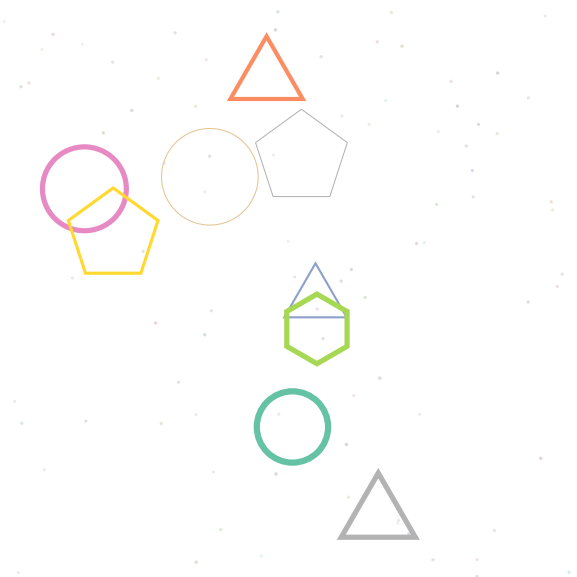[{"shape": "circle", "thickness": 3, "radius": 0.31, "center": [0.506, 0.26]}, {"shape": "triangle", "thickness": 2, "radius": 0.36, "center": [0.462, 0.864]}, {"shape": "triangle", "thickness": 1, "radius": 0.31, "center": [0.546, 0.481]}, {"shape": "circle", "thickness": 2.5, "radius": 0.36, "center": [0.146, 0.672]}, {"shape": "hexagon", "thickness": 2.5, "radius": 0.3, "center": [0.549, 0.43]}, {"shape": "pentagon", "thickness": 1.5, "radius": 0.41, "center": [0.196, 0.592]}, {"shape": "circle", "thickness": 0.5, "radius": 0.42, "center": [0.363, 0.693]}, {"shape": "pentagon", "thickness": 0.5, "radius": 0.42, "center": [0.522, 0.726]}, {"shape": "triangle", "thickness": 2.5, "radius": 0.37, "center": [0.655, 0.106]}]